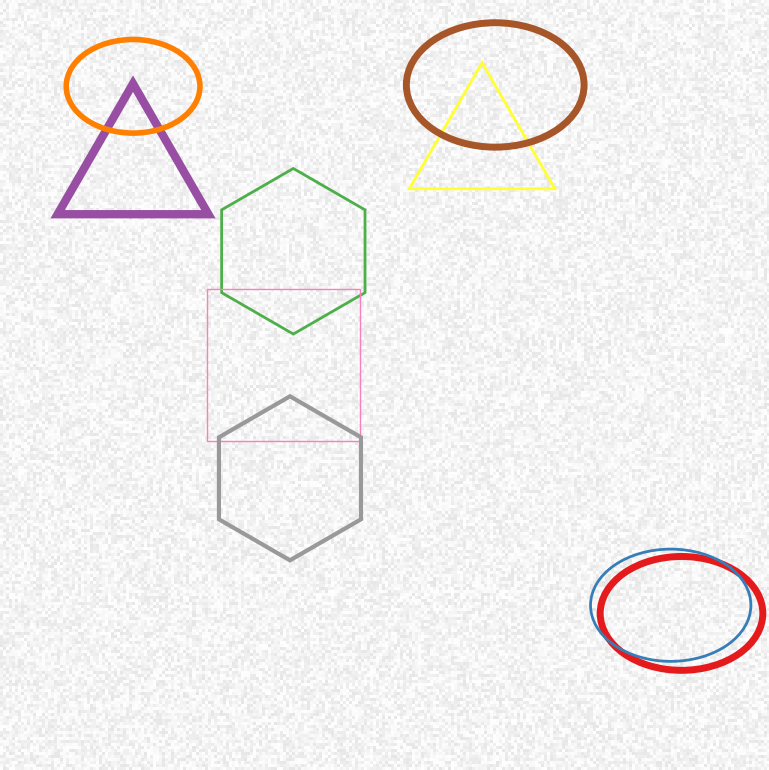[{"shape": "oval", "thickness": 2.5, "radius": 0.53, "center": [0.885, 0.203]}, {"shape": "oval", "thickness": 1, "radius": 0.52, "center": [0.871, 0.214]}, {"shape": "hexagon", "thickness": 1, "radius": 0.54, "center": [0.381, 0.674]}, {"shape": "triangle", "thickness": 3, "radius": 0.57, "center": [0.173, 0.778]}, {"shape": "oval", "thickness": 2, "radius": 0.43, "center": [0.173, 0.888]}, {"shape": "triangle", "thickness": 1, "radius": 0.55, "center": [0.626, 0.809]}, {"shape": "oval", "thickness": 2.5, "radius": 0.58, "center": [0.643, 0.89]}, {"shape": "square", "thickness": 0.5, "radius": 0.49, "center": [0.368, 0.526]}, {"shape": "hexagon", "thickness": 1.5, "radius": 0.53, "center": [0.377, 0.379]}]